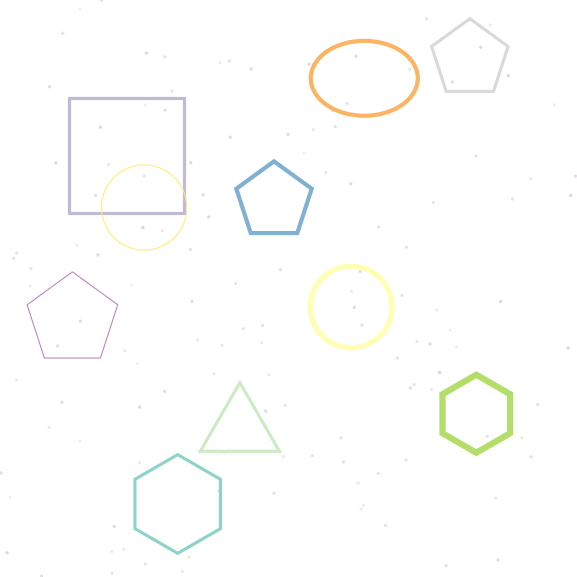[{"shape": "hexagon", "thickness": 1.5, "radius": 0.43, "center": [0.308, 0.126]}, {"shape": "circle", "thickness": 2.5, "radius": 0.35, "center": [0.608, 0.468]}, {"shape": "square", "thickness": 1.5, "radius": 0.5, "center": [0.219, 0.73]}, {"shape": "pentagon", "thickness": 2, "radius": 0.34, "center": [0.474, 0.651]}, {"shape": "oval", "thickness": 2, "radius": 0.46, "center": [0.631, 0.864]}, {"shape": "hexagon", "thickness": 3, "radius": 0.34, "center": [0.825, 0.283]}, {"shape": "pentagon", "thickness": 1.5, "radius": 0.35, "center": [0.814, 0.897]}, {"shape": "pentagon", "thickness": 0.5, "radius": 0.41, "center": [0.125, 0.446]}, {"shape": "triangle", "thickness": 1.5, "radius": 0.4, "center": [0.415, 0.257]}, {"shape": "circle", "thickness": 0.5, "radius": 0.37, "center": [0.25, 0.64]}]